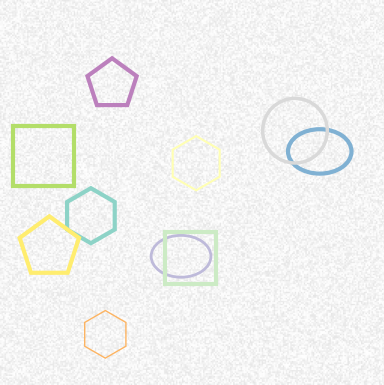[{"shape": "hexagon", "thickness": 3, "radius": 0.36, "center": [0.236, 0.44]}, {"shape": "hexagon", "thickness": 1.5, "radius": 0.35, "center": [0.51, 0.576]}, {"shape": "oval", "thickness": 2, "radius": 0.39, "center": [0.47, 0.334]}, {"shape": "oval", "thickness": 3, "radius": 0.41, "center": [0.831, 0.607]}, {"shape": "hexagon", "thickness": 1, "radius": 0.31, "center": [0.274, 0.132]}, {"shape": "square", "thickness": 3, "radius": 0.39, "center": [0.112, 0.594]}, {"shape": "circle", "thickness": 2.5, "radius": 0.42, "center": [0.766, 0.661]}, {"shape": "pentagon", "thickness": 3, "radius": 0.34, "center": [0.291, 0.781]}, {"shape": "square", "thickness": 3, "radius": 0.33, "center": [0.495, 0.33]}, {"shape": "pentagon", "thickness": 3, "radius": 0.41, "center": [0.128, 0.357]}]